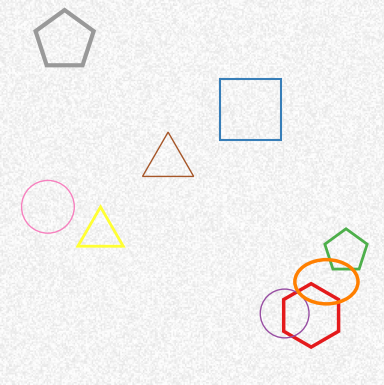[{"shape": "hexagon", "thickness": 2.5, "radius": 0.41, "center": [0.808, 0.181]}, {"shape": "square", "thickness": 1.5, "radius": 0.4, "center": [0.652, 0.714]}, {"shape": "pentagon", "thickness": 2, "radius": 0.29, "center": [0.899, 0.348]}, {"shape": "circle", "thickness": 1, "radius": 0.32, "center": [0.739, 0.186]}, {"shape": "oval", "thickness": 2.5, "radius": 0.41, "center": [0.848, 0.268]}, {"shape": "triangle", "thickness": 2, "radius": 0.34, "center": [0.261, 0.395]}, {"shape": "triangle", "thickness": 1, "radius": 0.38, "center": [0.437, 0.58]}, {"shape": "circle", "thickness": 1, "radius": 0.34, "center": [0.124, 0.463]}, {"shape": "pentagon", "thickness": 3, "radius": 0.4, "center": [0.168, 0.895]}]